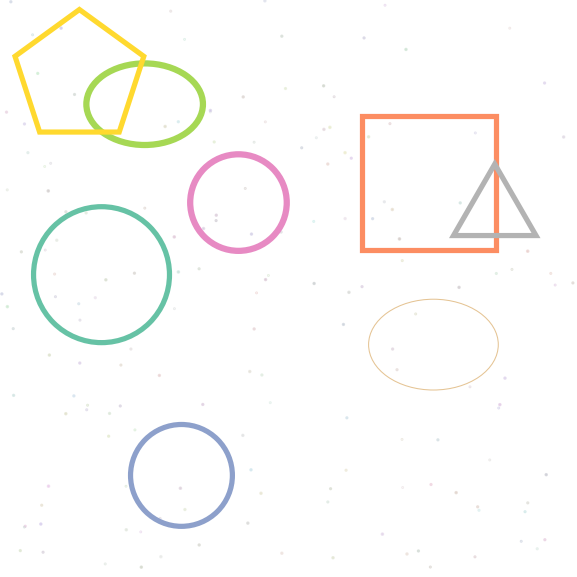[{"shape": "circle", "thickness": 2.5, "radius": 0.59, "center": [0.176, 0.524]}, {"shape": "square", "thickness": 2.5, "radius": 0.58, "center": [0.743, 0.682]}, {"shape": "circle", "thickness": 2.5, "radius": 0.44, "center": [0.314, 0.176]}, {"shape": "circle", "thickness": 3, "radius": 0.42, "center": [0.413, 0.648]}, {"shape": "oval", "thickness": 3, "radius": 0.5, "center": [0.25, 0.819]}, {"shape": "pentagon", "thickness": 2.5, "radius": 0.59, "center": [0.138, 0.865]}, {"shape": "oval", "thickness": 0.5, "radius": 0.56, "center": [0.751, 0.402]}, {"shape": "triangle", "thickness": 2.5, "radius": 0.41, "center": [0.857, 0.633]}]